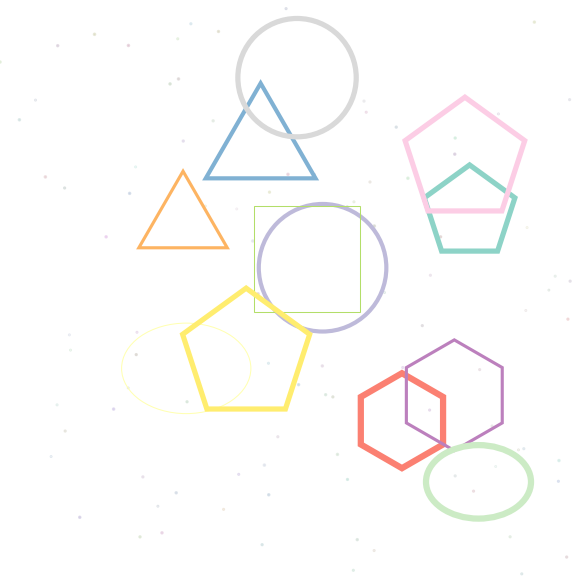[{"shape": "pentagon", "thickness": 2.5, "radius": 0.41, "center": [0.813, 0.631]}, {"shape": "oval", "thickness": 0.5, "radius": 0.56, "center": [0.322, 0.361]}, {"shape": "circle", "thickness": 2, "radius": 0.55, "center": [0.559, 0.536]}, {"shape": "hexagon", "thickness": 3, "radius": 0.41, "center": [0.696, 0.271]}, {"shape": "triangle", "thickness": 2, "radius": 0.55, "center": [0.451, 0.745]}, {"shape": "triangle", "thickness": 1.5, "radius": 0.44, "center": [0.317, 0.614]}, {"shape": "square", "thickness": 0.5, "radius": 0.46, "center": [0.532, 0.55]}, {"shape": "pentagon", "thickness": 2.5, "radius": 0.54, "center": [0.805, 0.722]}, {"shape": "circle", "thickness": 2.5, "radius": 0.51, "center": [0.514, 0.865]}, {"shape": "hexagon", "thickness": 1.5, "radius": 0.48, "center": [0.787, 0.315]}, {"shape": "oval", "thickness": 3, "radius": 0.45, "center": [0.829, 0.165]}, {"shape": "pentagon", "thickness": 2.5, "radius": 0.58, "center": [0.426, 0.384]}]